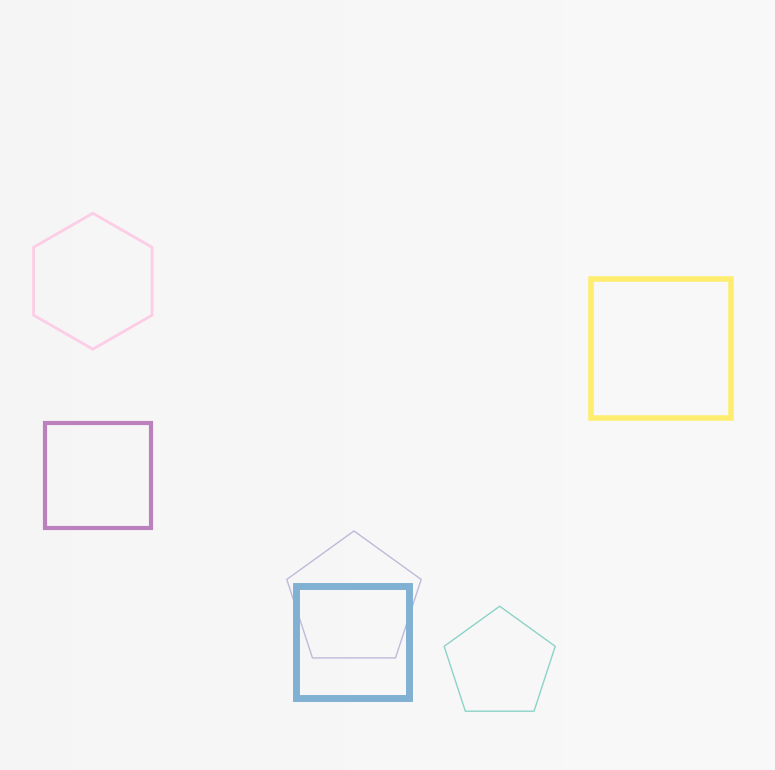[{"shape": "pentagon", "thickness": 0.5, "radius": 0.38, "center": [0.645, 0.137]}, {"shape": "pentagon", "thickness": 0.5, "radius": 0.46, "center": [0.457, 0.219]}, {"shape": "square", "thickness": 2.5, "radius": 0.36, "center": [0.455, 0.166]}, {"shape": "hexagon", "thickness": 1, "radius": 0.44, "center": [0.12, 0.635]}, {"shape": "square", "thickness": 1.5, "radius": 0.34, "center": [0.126, 0.382]}, {"shape": "square", "thickness": 2, "radius": 0.45, "center": [0.853, 0.548]}]